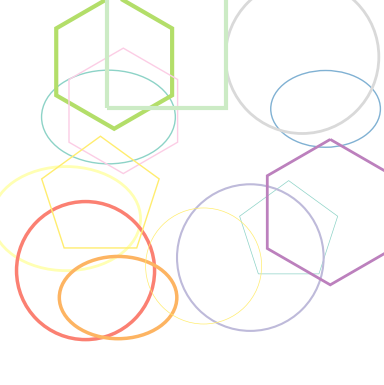[{"shape": "pentagon", "thickness": 0.5, "radius": 0.67, "center": [0.75, 0.397]}, {"shape": "oval", "thickness": 1, "radius": 0.87, "center": [0.282, 0.696]}, {"shape": "oval", "thickness": 2, "radius": 0.97, "center": [0.172, 0.432]}, {"shape": "circle", "thickness": 1.5, "radius": 0.95, "center": [0.65, 0.331]}, {"shape": "circle", "thickness": 2.5, "radius": 0.9, "center": [0.222, 0.297]}, {"shape": "oval", "thickness": 1, "radius": 0.71, "center": [0.846, 0.717]}, {"shape": "oval", "thickness": 2.5, "radius": 0.76, "center": [0.307, 0.227]}, {"shape": "hexagon", "thickness": 3, "radius": 0.87, "center": [0.297, 0.839]}, {"shape": "hexagon", "thickness": 1, "radius": 0.81, "center": [0.32, 0.712]}, {"shape": "circle", "thickness": 2, "radius": 1.0, "center": [0.785, 0.852]}, {"shape": "hexagon", "thickness": 2, "radius": 0.94, "center": [0.858, 0.449]}, {"shape": "square", "thickness": 3, "radius": 0.78, "center": [0.432, 0.876]}, {"shape": "pentagon", "thickness": 1, "radius": 0.8, "center": [0.261, 0.486]}, {"shape": "circle", "thickness": 0.5, "radius": 0.75, "center": [0.529, 0.309]}]